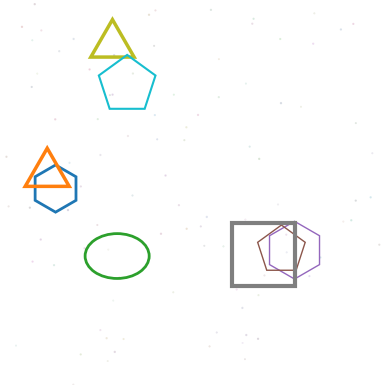[{"shape": "hexagon", "thickness": 2, "radius": 0.31, "center": [0.144, 0.51]}, {"shape": "triangle", "thickness": 2.5, "radius": 0.33, "center": [0.123, 0.549]}, {"shape": "oval", "thickness": 2, "radius": 0.42, "center": [0.304, 0.335]}, {"shape": "hexagon", "thickness": 1, "radius": 0.37, "center": [0.765, 0.35]}, {"shape": "pentagon", "thickness": 1, "radius": 0.32, "center": [0.731, 0.351]}, {"shape": "square", "thickness": 3, "radius": 0.41, "center": [0.686, 0.339]}, {"shape": "triangle", "thickness": 2.5, "radius": 0.32, "center": [0.292, 0.884]}, {"shape": "pentagon", "thickness": 1.5, "radius": 0.39, "center": [0.33, 0.78]}]